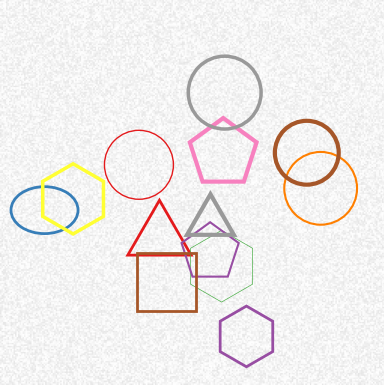[{"shape": "circle", "thickness": 1, "radius": 0.45, "center": [0.361, 0.572]}, {"shape": "triangle", "thickness": 2, "radius": 0.47, "center": [0.414, 0.385]}, {"shape": "oval", "thickness": 2, "radius": 0.44, "center": [0.116, 0.454]}, {"shape": "hexagon", "thickness": 0.5, "radius": 0.47, "center": [0.576, 0.309]}, {"shape": "hexagon", "thickness": 2, "radius": 0.39, "center": [0.64, 0.126]}, {"shape": "pentagon", "thickness": 1.5, "radius": 0.39, "center": [0.546, 0.345]}, {"shape": "circle", "thickness": 1.5, "radius": 0.47, "center": [0.833, 0.511]}, {"shape": "hexagon", "thickness": 2.5, "radius": 0.46, "center": [0.19, 0.483]}, {"shape": "circle", "thickness": 3, "radius": 0.41, "center": [0.797, 0.603]}, {"shape": "square", "thickness": 2, "radius": 0.38, "center": [0.432, 0.268]}, {"shape": "pentagon", "thickness": 3, "radius": 0.46, "center": [0.58, 0.602]}, {"shape": "circle", "thickness": 2.5, "radius": 0.47, "center": [0.584, 0.759]}, {"shape": "triangle", "thickness": 3, "radius": 0.35, "center": [0.547, 0.425]}]